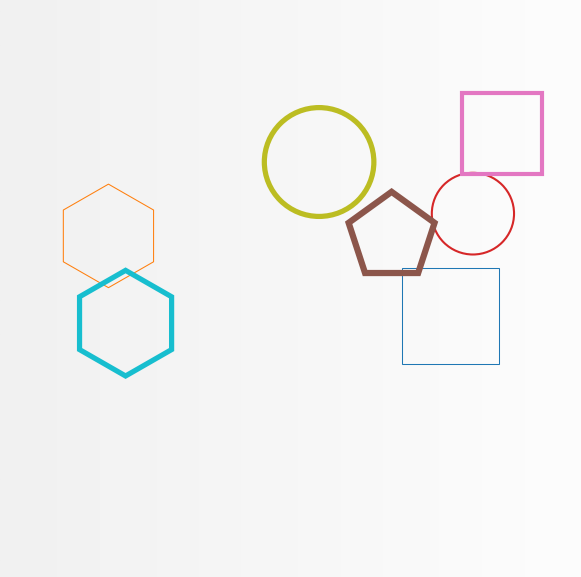[{"shape": "square", "thickness": 0.5, "radius": 0.41, "center": [0.775, 0.452]}, {"shape": "hexagon", "thickness": 0.5, "radius": 0.45, "center": [0.187, 0.591]}, {"shape": "circle", "thickness": 1, "radius": 0.35, "center": [0.814, 0.629]}, {"shape": "pentagon", "thickness": 3, "radius": 0.39, "center": [0.674, 0.589]}, {"shape": "square", "thickness": 2, "radius": 0.35, "center": [0.864, 0.768]}, {"shape": "circle", "thickness": 2.5, "radius": 0.47, "center": [0.549, 0.719]}, {"shape": "hexagon", "thickness": 2.5, "radius": 0.46, "center": [0.216, 0.44]}]